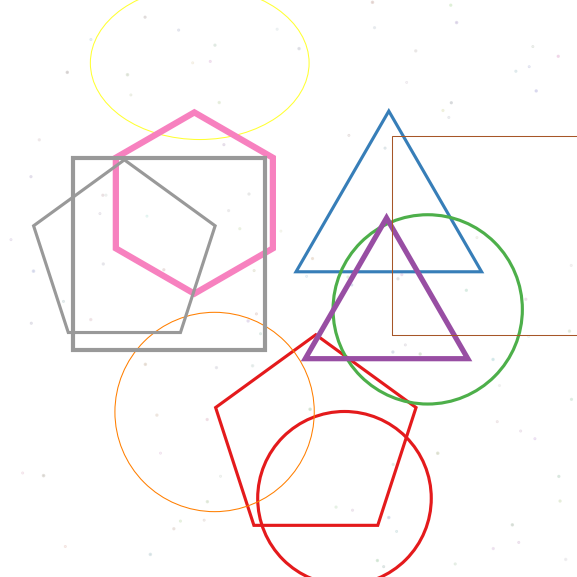[{"shape": "pentagon", "thickness": 1.5, "radius": 0.91, "center": [0.547, 0.237]}, {"shape": "circle", "thickness": 1.5, "radius": 0.75, "center": [0.596, 0.136]}, {"shape": "triangle", "thickness": 1.5, "radius": 0.93, "center": [0.673, 0.621]}, {"shape": "circle", "thickness": 1.5, "radius": 0.82, "center": [0.741, 0.463]}, {"shape": "triangle", "thickness": 2.5, "radius": 0.81, "center": [0.669, 0.459]}, {"shape": "circle", "thickness": 0.5, "radius": 0.86, "center": [0.372, 0.286]}, {"shape": "oval", "thickness": 0.5, "radius": 0.95, "center": [0.346, 0.89]}, {"shape": "square", "thickness": 0.5, "radius": 0.86, "center": [0.85, 0.591]}, {"shape": "hexagon", "thickness": 3, "radius": 0.78, "center": [0.337, 0.648]}, {"shape": "square", "thickness": 2, "radius": 0.83, "center": [0.293, 0.56]}, {"shape": "pentagon", "thickness": 1.5, "radius": 0.83, "center": [0.215, 0.557]}]